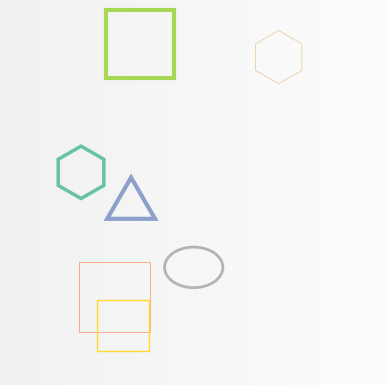[{"shape": "hexagon", "thickness": 2.5, "radius": 0.34, "center": [0.209, 0.552]}, {"shape": "square", "thickness": 0.5, "radius": 0.46, "center": [0.296, 0.229]}, {"shape": "triangle", "thickness": 3, "radius": 0.36, "center": [0.338, 0.467]}, {"shape": "square", "thickness": 3, "radius": 0.44, "center": [0.362, 0.885]}, {"shape": "square", "thickness": 1, "radius": 0.33, "center": [0.318, 0.154]}, {"shape": "hexagon", "thickness": 0.5, "radius": 0.35, "center": [0.719, 0.852]}, {"shape": "oval", "thickness": 2, "radius": 0.38, "center": [0.5, 0.305]}]